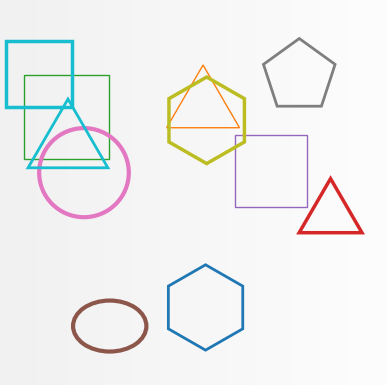[{"shape": "hexagon", "thickness": 2, "radius": 0.55, "center": [0.53, 0.201]}, {"shape": "triangle", "thickness": 1, "radius": 0.54, "center": [0.524, 0.723]}, {"shape": "square", "thickness": 1, "radius": 0.54, "center": [0.172, 0.696]}, {"shape": "triangle", "thickness": 2.5, "radius": 0.47, "center": [0.853, 0.442]}, {"shape": "square", "thickness": 1, "radius": 0.47, "center": [0.699, 0.556]}, {"shape": "oval", "thickness": 3, "radius": 0.47, "center": [0.283, 0.153]}, {"shape": "circle", "thickness": 3, "radius": 0.58, "center": [0.217, 0.552]}, {"shape": "pentagon", "thickness": 2, "radius": 0.49, "center": [0.772, 0.803]}, {"shape": "hexagon", "thickness": 2.5, "radius": 0.56, "center": [0.533, 0.688]}, {"shape": "square", "thickness": 2.5, "radius": 0.42, "center": [0.101, 0.808]}, {"shape": "triangle", "thickness": 2, "radius": 0.59, "center": [0.175, 0.624]}]